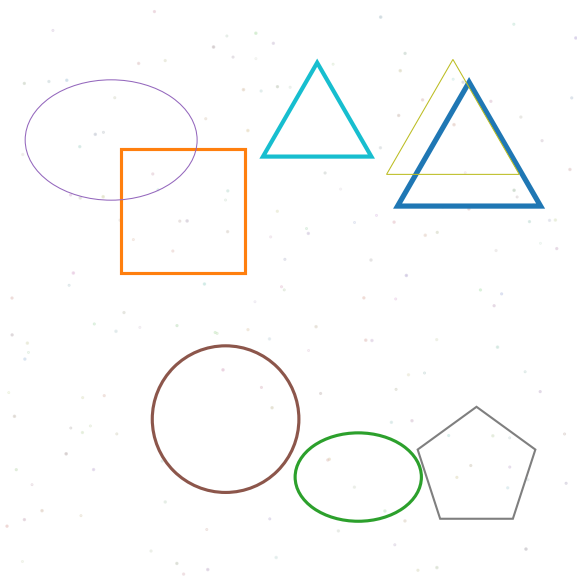[{"shape": "triangle", "thickness": 2.5, "radius": 0.71, "center": [0.812, 0.714]}, {"shape": "square", "thickness": 1.5, "radius": 0.54, "center": [0.317, 0.634]}, {"shape": "oval", "thickness": 1.5, "radius": 0.55, "center": [0.62, 0.173]}, {"shape": "oval", "thickness": 0.5, "radius": 0.74, "center": [0.192, 0.757]}, {"shape": "circle", "thickness": 1.5, "radius": 0.63, "center": [0.391, 0.273]}, {"shape": "pentagon", "thickness": 1, "radius": 0.54, "center": [0.825, 0.188]}, {"shape": "triangle", "thickness": 0.5, "radius": 0.66, "center": [0.784, 0.764]}, {"shape": "triangle", "thickness": 2, "radius": 0.54, "center": [0.549, 0.782]}]